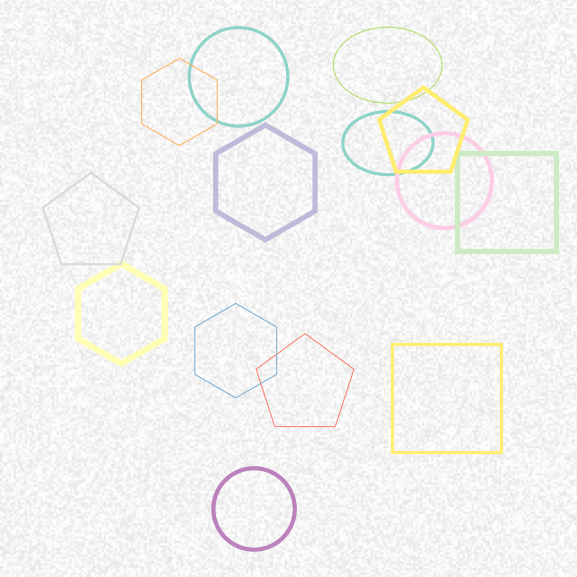[{"shape": "oval", "thickness": 1.5, "radius": 0.39, "center": [0.672, 0.751]}, {"shape": "circle", "thickness": 1.5, "radius": 0.43, "center": [0.413, 0.866]}, {"shape": "hexagon", "thickness": 3, "radius": 0.43, "center": [0.21, 0.456]}, {"shape": "hexagon", "thickness": 2.5, "radius": 0.5, "center": [0.46, 0.683]}, {"shape": "pentagon", "thickness": 0.5, "radius": 0.45, "center": [0.528, 0.332]}, {"shape": "hexagon", "thickness": 0.5, "radius": 0.41, "center": [0.408, 0.392]}, {"shape": "hexagon", "thickness": 0.5, "radius": 0.38, "center": [0.311, 0.823]}, {"shape": "oval", "thickness": 0.5, "radius": 0.47, "center": [0.671, 0.886]}, {"shape": "circle", "thickness": 2, "radius": 0.41, "center": [0.77, 0.686]}, {"shape": "pentagon", "thickness": 1, "radius": 0.44, "center": [0.158, 0.612]}, {"shape": "circle", "thickness": 2, "radius": 0.35, "center": [0.44, 0.118]}, {"shape": "square", "thickness": 2.5, "radius": 0.43, "center": [0.877, 0.65]}, {"shape": "square", "thickness": 1.5, "radius": 0.47, "center": [0.773, 0.31]}, {"shape": "pentagon", "thickness": 2, "radius": 0.4, "center": [0.733, 0.767]}]